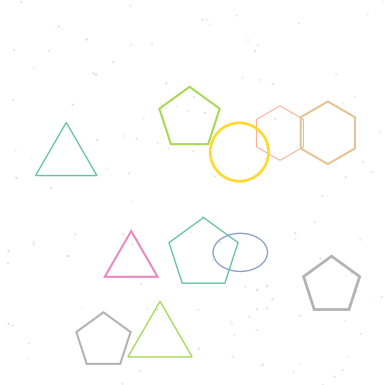[{"shape": "triangle", "thickness": 1, "radius": 0.46, "center": [0.172, 0.59]}, {"shape": "pentagon", "thickness": 1, "radius": 0.47, "center": [0.529, 0.341]}, {"shape": "hexagon", "thickness": 0.5, "radius": 0.35, "center": [0.727, 0.654]}, {"shape": "oval", "thickness": 1, "radius": 0.35, "center": [0.624, 0.344]}, {"shape": "triangle", "thickness": 1.5, "radius": 0.4, "center": [0.341, 0.321]}, {"shape": "triangle", "thickness": 1, "radius": 0.48, "center": [0.416, 0.121]}, {"shape": "pentagon", "thickness": 1.5, "radius": 0.41, "center": [0.492, 0.692]}, {"shape": "circle", "thickness": 2, "radius": 0.38, "center": [0.622, 0.605]}, {"shape": "hexagon", "thickness": 1.5, "radius": 0.41, "center": [0.852, 0.655]}, {"shape": "pentagon", "thickness": 1.5, "radius": 0.37, "center": [0.269, 0.115]}, {"shape": "pentagon", "thickness": 2, "radius": 0.38, "center": [0.861, 0.258]}]